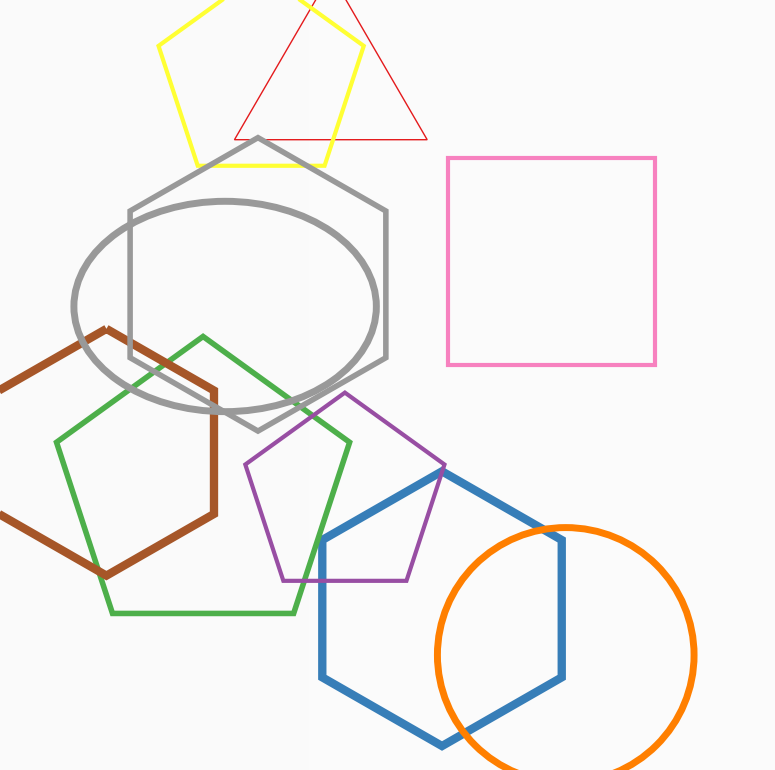[{"shape": "triangle", "thickness": 0.5, "radius": 0.72, "center": [0.427, 0.89]}, {"shape": "hexagon", "thickness": 3, "radius": 0.89, "center": [0.57, 0.21]}, {"shape": "pentagon", "thickness": 2, "radius": 0.99, "center": [0.262, 0.364]}, {"shape": "pentagon", "thickness": 1.5, "radius": 0.68, "center": [0.445, 0.355]}, {"shape": "circle", "thickness": 2.5, "radius": 0.83, "center": [0.73, 0.149]}, {"shape": "pentagon", "thickness": 1.5, "radius": 0.7, "center": [0.337, 0.897]}, {"shape": "hexagon", "thickness": 3, "radius": 0.8, "center": [0.137, 0.413]}, {"shape": "square", "thickness": 1.5, "radius": 0.67, "center": [0.711, 0.661]}, {"shape": "hexagon", "thickness": 2, "radius": 0.95, "center": [0.333, 0.631]}, {"shape": "oval", "thickness": 2.5, "radius": 0.98, "center": [0.29, 0.602]}]